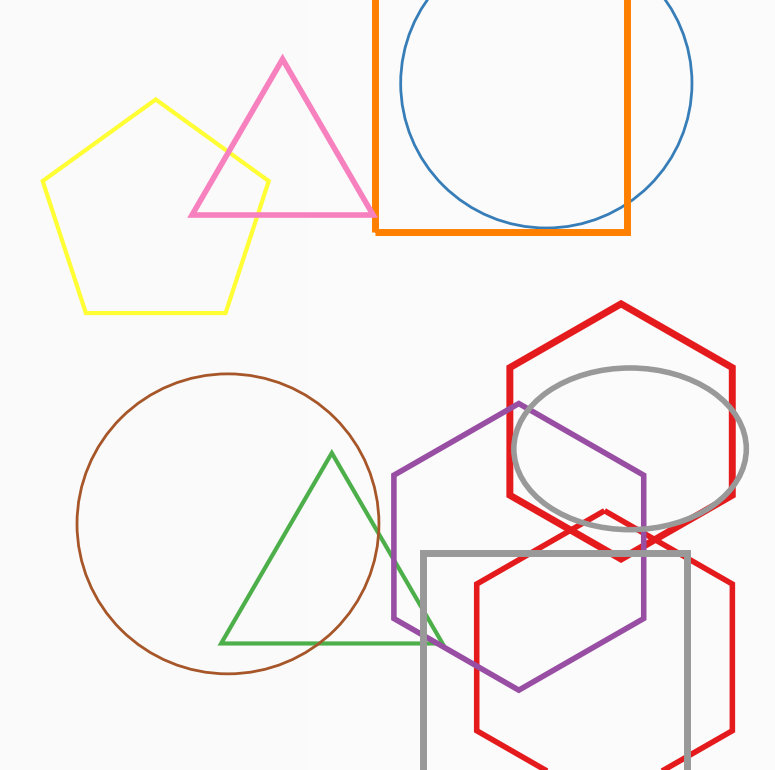[{"shape": "hexagon", "thickness": 2.5, "radius": 0.83, "center": [0.801, 0.44]}, {"shape": "hexagon", "thickness": 2, "radius": 0.95, "center": [0.78, 0.146]}, {"shape": "circle", "thickness": 1, "radius": 0.94, "center": [0.705, 0.892]}, {"shape": "triangle", "thickness": 1.5, "radius": 0.82, "center": [0.428, 0.247]}, {"shape": "hexagon", "thickness": 2, "radius": 0.93, "center": [0.669, 0.29]}, {"shape": "square", "thickness": 2.5, "radius": 0.81, "center": [0.646, 0.861]}, {"shape": "pentagon", "thickness": 1.5, "radius": 0.77, "center": [0.201, 0.717]}, {"shape": "circle", "thickness": 1, "radius": 0.97, "center": [0.294, 0.32]}, {"shape": "triangle", "thickness": 2, "radius": 0.67, "center": [0.365, 0.788]}, {"shape": "oval", "thickness": 2, "radius": 0.75, "center": [0.813, 0.417]}, {"shape": "square", "thickness": 2.5, "radius": 0.85, "center": [0.717, 0.112]}]